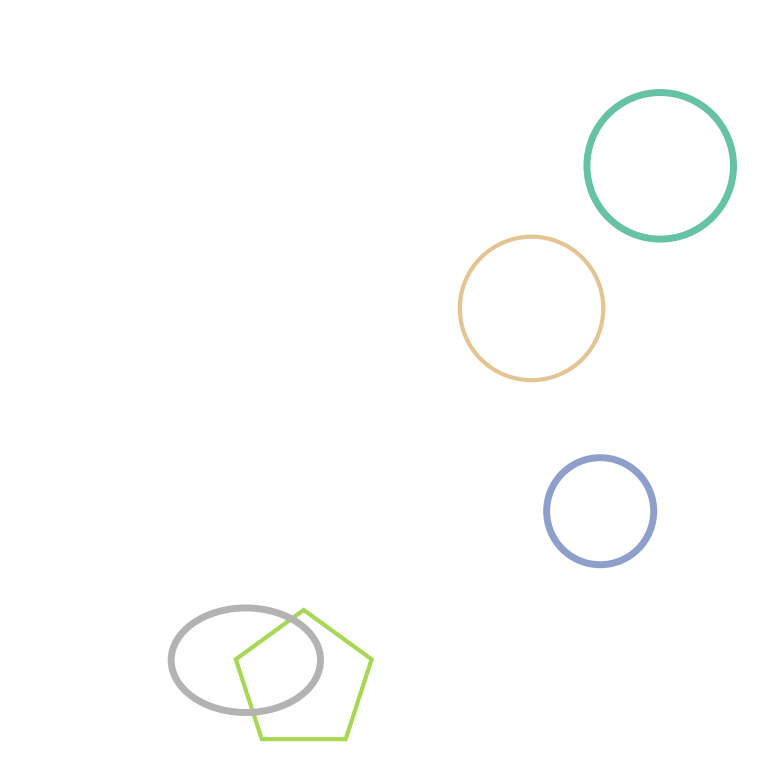[{"shape": "circle", "thickness": 2.5, "radius": 0.48, "center": [0.857, 0.785]}, {"shape": "circle", "thickness": 2.5, "radius": 0.35, "center": [0.779, 0.336]}, {"shape": "pentagon", "thickness": 1.5, "radius": 0.46, "center": [0.394, 0.115]}, {"shape": "circle", "thickness": 1.5, "radius": 0.47, "center": [0.69, 0.599]}, {"shape": "oval", "thickness": 2.5, "radius": 0.48, "center": [0.319, 0.143]}]